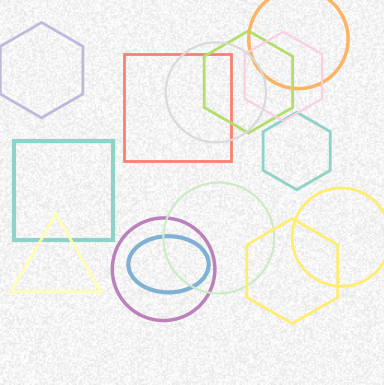[{"shape": "hexagon", "thickness": 2, "radius": 0.5, "center": [0.771, 0.608]}, {"shape": "square", "thickness": 3, "radius": 0.64, "center": [0.164, 0.504]}, {"shape": "triangle", "thickness": 2, "radius": 0.67, "center": [0.145, 0.309]}, {"shape": "hexagon", "thickness": 2, "radius": 0.62, "center": [0.108, 0.818]}, {"shape": "square", "thickness": 2, "radius": 0.69, "center": [0.461, 0.721]}, {"shape": "oval", "thickness": 3, "radius": 0.52, "center": [0.438, 0.313]}, {"shape": "circle", "thickness": 2.5, "radius": 0.65, "center": [0.775, 0.899]}, {"shape": "hexagon", "thickness": 2, "radius": 0.66, "center": [0.645, 0.787]}, {"shape": "hexagon", "thickness": 1.5, "radius": 0.58, "center": [0.736, 0.802]}, {"shape": "circle", "thickness": 1.5, "radius": 0.65, "center": [0.561, 0.76]}, {"shape": "circle", "thickness": 2.5, "radius": 0.67, "center": [0.425, 0.301]}, {"shape": "circle", "thickness": 1.5, "radius": 0.72, "center": [0.568, 0.382]}, {"shape": "circle", "thickness": 2, "radius": 0.64, "center": [0.886, 0.384]}, {"shape": "hexagon", "thickness": 2, "radius": 0.68, "center": [0.759, 0.296]}]